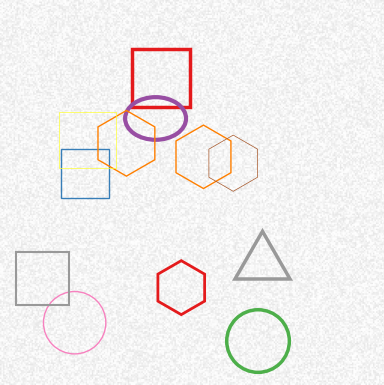[{"shape": "hexagon", "thickness": 2, "radius": 0.35, "center": [0.471, 0.253]}, {"shape": "square", "thickness": 2.5, "radius": 0.38, "center": [0.417, 0.796]}, {"shape": "square", "thickness": 1, "radius": 0.31, "center": [0.222, 0.55]}, {"shape": "circle", "thickness": 2.5, "radius": 0.41, "center": [0.67, 0.114]}, {"shape": "oval", "thickness": 3, "radius": 0.4, "center": [0.404, 0.692]}, {"shape": "hexagon", "thickness": 1, "radius": 0.41, "center": [0.528, 0.593]}, {"shape": "hexagon", "thickness": 1, "radius": 0.43, "center": [0.328, 0.628]}, {"shape": "square", "thickness": 0.5, "radius": 0.36, "center": [0.227, 0.636]}, {"shape": "hexagon", "thickness": 0.5, "radius": 0.37, "center": [0.606, 0.576]}, {"shape": "circle", "thickness": 1, "radius": 0.4, "center": [0.194, 0.162]}, {"shape": "square", "thickness": 1.5, "radius": 0.34, "center": [0.111, 0.276]}, {"shape": "triangle", "thickness": 2.5, "radius": 0.41, "center": [0.682, 0.317]}]